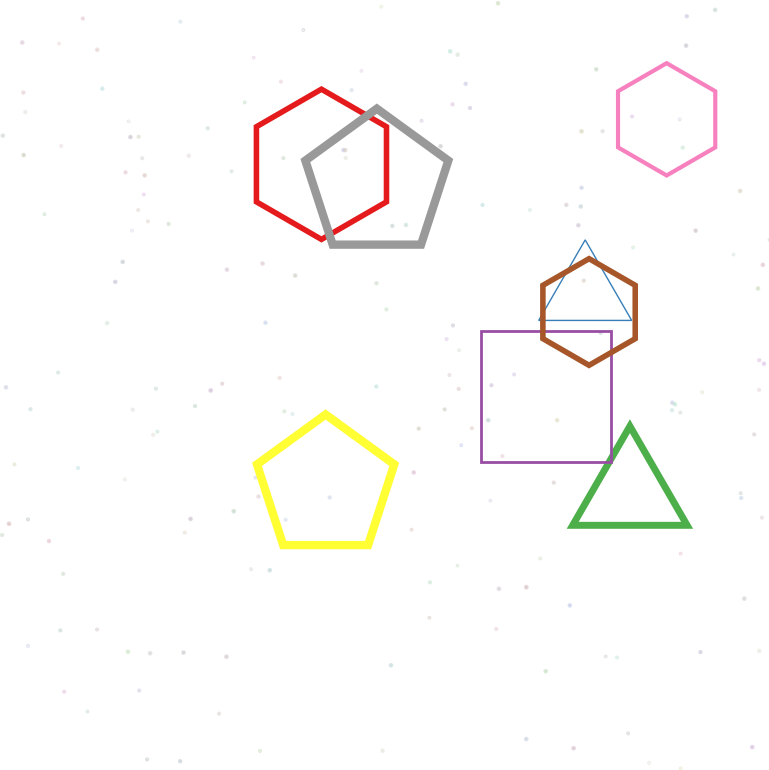[{"shape": "hexagon", "thickness": 2, "radius": 0.49, "center": [0.417, 0.787]}, {"shape": "triangle", "thickness": 0.5, "radius": 0.35, "center": [0.76, 0.619]}, {"shape": "triangle", "thickness": 2.5, "radius": 0.43, "center": [0.818, 0.361]}, {"shape": "square", "thickness": 1, "radius": 0.42, "center": [0.709, 0.486]}, {"shape": "pentagon", "thickness": 3, "radius": 0.47, "center": [0.423, 0.368]}, {"shape": "hexagon", "thickness": 2, "radius": 0.35, "center": [0.765, 0.595]}, {"shape": "hexagon", "thickness": 1.5, "radius": 0.36, "center": [0.866, 0.845]}, {"shape": "pentagon", "thickness": 3, "radius": 0.49, "center": [0.489, 0.761]}]